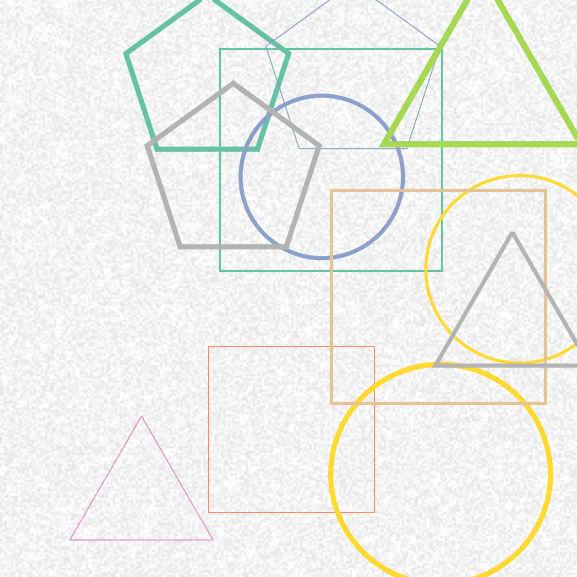[{"shape": "pentagon", "thickness": 2.5, "radius": 0.74, "center": [0.359, 0.861]}, {"shape": "square", "thickness": 1, "radius": 0.96, "center": [0.573, 0.722]}, {"shape": "square", "thickness": 0.5, "radius": 0.72, "center": [0.504, 0.256]}, {"shape": "pentagon", "thickness": 0.5, "radius": 0.79, "center": [0.611, 0.87]}, {"shape": "circle", "thickness": 2, "radius": 0.7, "center": [0.557, 0.693]}, {"shape": "triangle", "thickness": 0.5, "radius": 0.72, "center": [0.245, 0.136]}, {"shape": "triangle", "thickness": 3, "radius": 0.99, "center": [0.836, 0.848]}, {"shape": "circle", "thickness": 1.5, "radius": 0.81, "center": [0.9, 0.533]}, {"shape": "circle", "thickness": 2.5, "radius": 0.95, "center": [0.763, 0.178]}, {"shape": "square", "thickness": 1.5, "radius": 0.92, "center": [0.759, 0.486]}, {"shape": "triangle", "thickness": 2, "radius": 0.77, "center": [0.887, 0.443]}, {"shape": "pentagon", "thickness": 2.5, "radius": 0.78, "center": [0.404, 0.698]}]